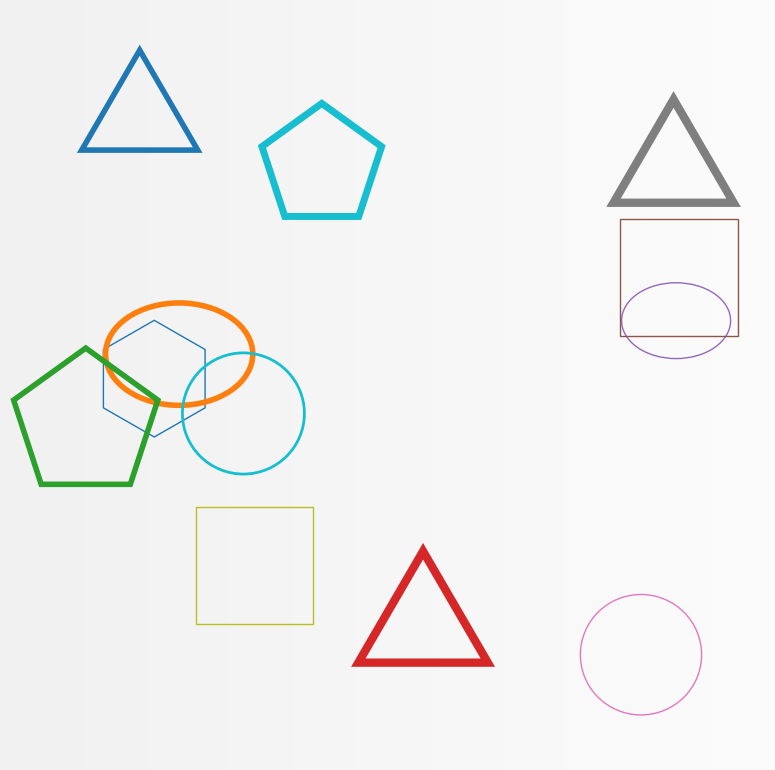[{"shape": "triangle", "thickness": 2, "radius": 0.43, "center": [0.18, 0.848]}, {"shape": "hexagon", "thickness": 0.5, "radius": 0.38, "center": [0.199, 0.508]}, {"shape": "oval", "thickness": 2, "radius": 0.47, "center": [0.231, 0.54]}, {"shape": "pentagon", "thickness": 2, "radius": 0.49, "center": [0.111, 0.45]}, {"shape": "triangle", "thickness": 3, "radius": 0.48, "center": [0.546, 0.188]}, {"shape": "oval", "thickness": 0.5, "radius": 0.35, "center": [0.872, 0.584]}, {"shape": "square", "thickness": 0.5, "radius": 0.38, "center": [0.877, 0.639]}, {"shape": "circle", "thickness": 0.5, "radius": 0.39, "center": [0.827, 0.15]}, {"shape": "triangle", "thickness": 3, "radius": 0.45, "center": [0.869, 0.781]}, {"shape": "square", "thickness": 0.5, "radius": 0.38, "center": [0.328, 0.265]}, {"shape": "circle", "thickness": 1, "radius": 0.39, "center": [0.314, 0.463]}, {"shape": "pentagon", "thickness": 2.5, "radius": 0.41, "center": [0.415, 0.785]}]